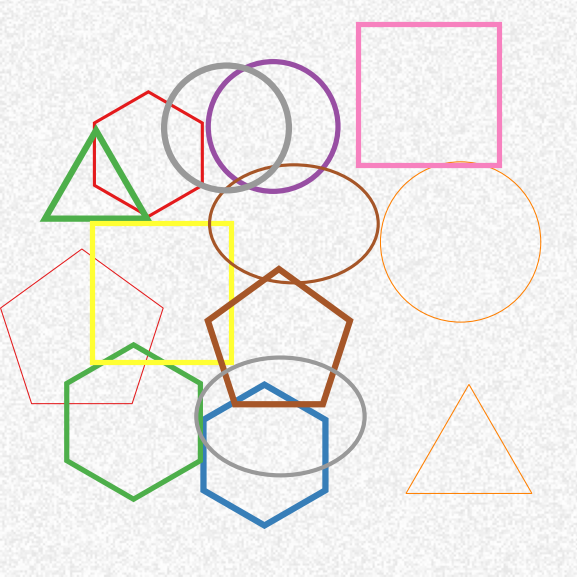[{"shape": "pentagon", "thickness": 0.5, "radius": 0.74, "center": [0.142, 0.42]}, {"shape": "hexagon", "thickness": 1.5, "radius": 0.54, "center": [0.257, 0.732]}, {"shape": "hexagon", "thickness": 3, "radius": 0.61, "center": [0.458, 0.211]}, {"shape": "triangle", "thickness": 3, "radius": 0.51, "center": [0.166, 0.671]}, {"shape": "hexagon", "thickness": 2.5, "radius": 0.67, "center": [0.231, 0.268]}, {"shape": "circle", "thickness": 2.5, "radius": 0.56, "center": [0.473, 0.78]}, {"shape": "triangle", "thickness": 0.5, "radius": 0.63, "center": [0.812, 0.208]}, {"shape": "circle", "thickness": 0.5, "radius": 0.69, "center": [0.798, 0.58]}, {"shape": "square", "thickness": 2.5, "radius": 0.6, "center": [0.28, 0.493]}, {"shape": "oval", "thickness": 1.5, "radius": 0.73, "center": [0.509, 0.612]}, {"shape": "pentagon", "thickness": 3, "radius": 0.65, "center": [0.483, 0.404]}, {"shape": "square", "thickness": 2.5, "radius": 0.61, "center": [0.742, 0.835]}, {"shape": "oval", "thickness": 2, "radius": 0.73, "center": [0.486, 0.278]}, {"shape": "circle", "thickness": 3, "radius": 0.54, "center": [0.392, 0.778]}]